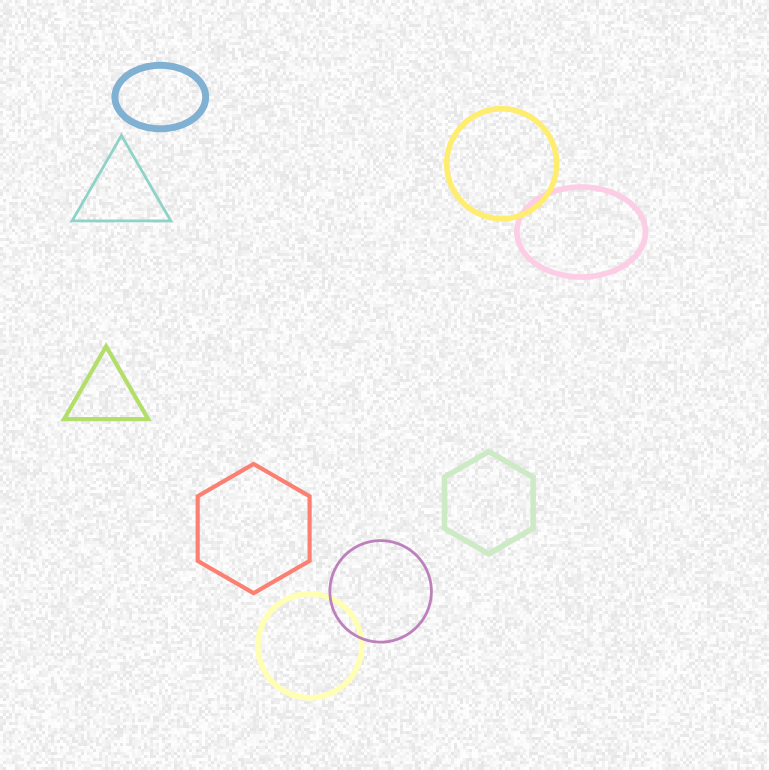[{"shape": "triangle", "thickness": 1, "radius": 0.37, "center": [0.158, 0.75]}, {"shape": "circle", "thickness": 2, "radius": 0.34, "center": [0.402, 0.161]}, {"shape": "hexagon", "thickness": 1.5, "radius": 0.42, "center": [0.329, 0.314]}, {"shape": "oval", "thickness": 2.5, "radius": 0.29, "center": [0.208, 0.874]}, {"shape": "triangle", "thickness": 1.5, "radius": 0.32, "center": [0.138, 0.487]}, {"shape": "oval", "thickness": 2, "radius": 0.42, "center": [0.755, 0.699]}, {"shape": "circle", "thickness": 1, "radius": 0.33, "center": [0.494, 0.232]}, {"shape": "hexagon", "thickness": 2, "radius": 0.33, "center": [0.635, 0.347]}, {"shape": "circle", "thickness": 2, "radius": 0.36, "center": [0.652, 0.787]}]